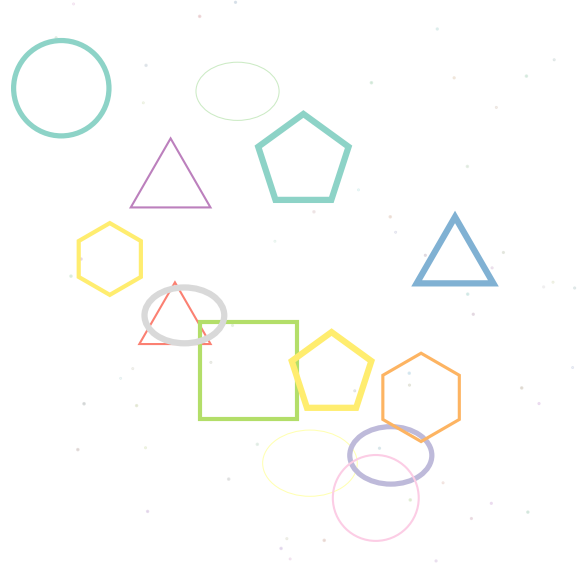[{"shape": "circle", "thickness": 2.5, "radius": 0.41, "center": [0.106, 0.846]}, {"shape": "pentagon", "thickness": 3, "radius": 0.41, "center": [0.525, 0.72]}, {"shape": "oval", "thickness": 0.5, "radius": 0.41, "center": [0.537, 0.197]}, {"shape": "oval", "thickness": 2.5, "radius": 0.36, "center": [0.677, 0.211]}, {"shape": "triangle", "thickness": 1, "radius": 0.36, "center": [0.303, 0.439]}, {"shape": "triangle", "thickness": 3, "radius": 0.38, "center": [0.788, 0.547]}, {"shape": "hexagon", "thickness": 1.5, "radius": 0.38, "center": [0.729, 0.311]}, {"shape": "square", "thickness": 2, "radius": 0.42, "center": [0.431, 0.357]}, {"shape": "circle", "thickness": 1, "radius": 0.37, "center": [0.651, 0.137]}, {"shape": "oval", "thickness": 3, "radius": 0.35, "center": [0.319, 0.453]}, {"shape": "triangle", "thickness": 1, "radius": 0.4, "center": [0.295, 0.68]}, {"shape": "oval", "thickness": 0.5, "radius": 0.36, "center": [0.411, 0.841]}, {"shape": "pentagon", "thickness": 3, "radius": 0.36, "center": [0.574, 0.352]}, {"shape": "hexagon", "thickness": 2, "radius": 0.31, "center": [0.19, 0.551]}]